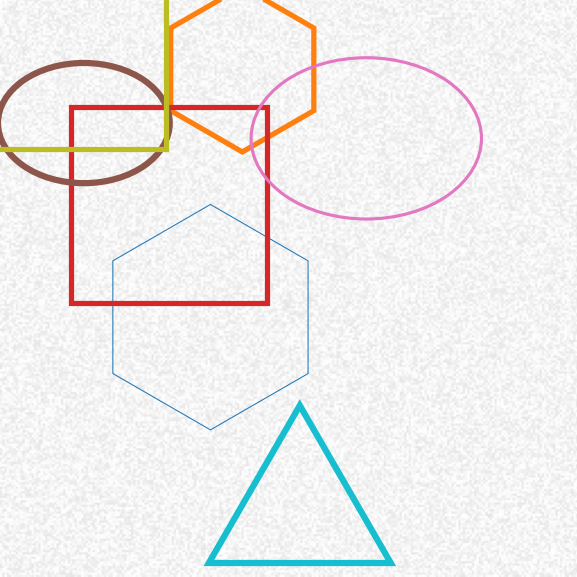[{"shape": "hexagon", "thickness": 0.5, "radius": 0.98, "center": [0.364, 0.45]}, {"shape": "hexagon", "thickness": 2.5, "radius": 0.72, "center": [0.42, 0.879]}, {"shape": "square", "thickness": 2.5, "radius": 0.85, "center": [0.292, 0.644]}, {"shape": "oval", "thickness": 3, "radius": 0.74, "center": [0.145, 0.786]}, {"shape": "oval", "thickness": 1.5, "radius": 1.0, "center": [0.634, 0.76]}, {"shape": "square", "thickness": 2.5, "radius": 0.78, "center": [0.13, 0.898]}, {"shape": "triangle", "thickness": 3, "radius": 0.91, "center": [0.519, 0.115]}]